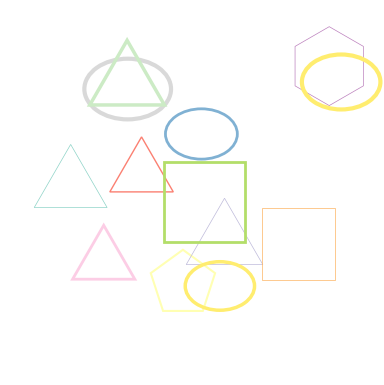[{"shape": "triangle", "thickness": 0.5, "radius": 0.55, "center": [0.184, 0.516]}, {"shape": "pentagon", "thickness": 1.5, "radius": 0.44, "center": [0.475, 0.263]}, {"shape": "triangle", "thickness": 0.5, "radius": 0.57, "center": [0.583, 0.37]}, {"shape": "triangle", "thickness": 1, "radius": 0.48, "center": [0.368, 0.549]}, {"shape": "oval", "thickness": 2, "radius": 0.47, "center": [0.523, 0.652]}, {"shape": "square", "thickness": 0.5, "radius": 0.47, "center": [0.776, 0.366]}, {"shape": "square", "thickness": 2, "radius": 0.52, "center": [0.531, 0.475]}, {"shape": "triangle", "thickness": 2, "radius": 0.47, "center": [0.269, 0.321]}, {"shape": "oval", "thickness": 3, "radius": 0.56, "center": [0.332, 0.769]}, {"shape": "hexagon", "thickness": 0.5, "radius": 0.51, "center": [0.855, 0.828]}, {"shape": "triangle", "thickness": 2.5, "radius": 0.56, "center": [0.33, 0.783]}, {"shape": "oval", "thickness": 3, "radius": 0.51, "center": [0.886, 0.787]}, {"shape": "oval", "thickness": 2.5, "radius": 0.45, "center": [0.571, 0.257]}]